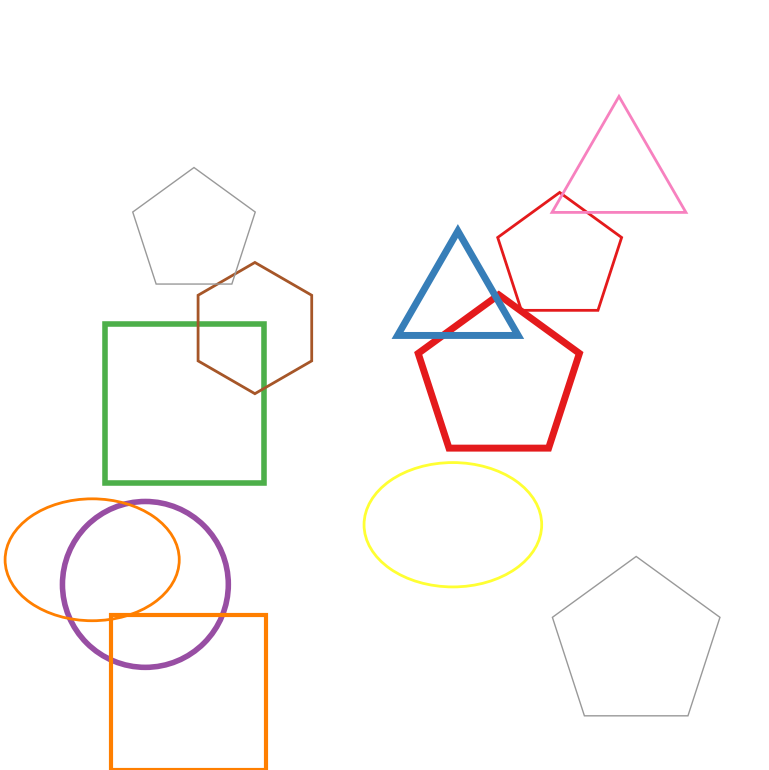[{"shape": "pentagon", "thickness": 1, "radius": 0.42, "center": [0.727, 0.665]}, {"shape": "pentagon", "thickness": 2.5, "radius": 0.55, "center": [0.648, 0.507]}, {"shape": "triangle", "thickness": 2.5, "radius": 0.45, "center": [0.595, 0.61]}, {"shape": "square", "thickness": 2, "radius": 0.51, "center": [0.24, 0.476]}, {"shape": "circle", "thickness": 2, "radius": 0.54, "center": [0.189, 0.241]}, {"shape": "square", "thickness": 1.5, "radius": 0.5, "center": [0.245, 0.101]}, {"shape": "oval", "thickness": 1, "radius": 0.57, "center": [0.12, 0.273]}, {"shape": "oval", "thickness": 1, "radius": 0.58, "center": [0.588, 0.319]}, {"shape": "hexagon", "thickness": 1, "radius": 0.43, "center": [0.331, 0.574]}, {"shape": "triangle", "thickness": 1, "radius": 0.5, "center": [0.804, 0.774]}, {"shape": "pentagon", "thickness": 0.5, "radius": 0.57, "center": [0.826, 0.163]}, {"shape": "pentagon", "thickness": 0.5, "radius": 0.42, "center": [0.252, 0.699]}]